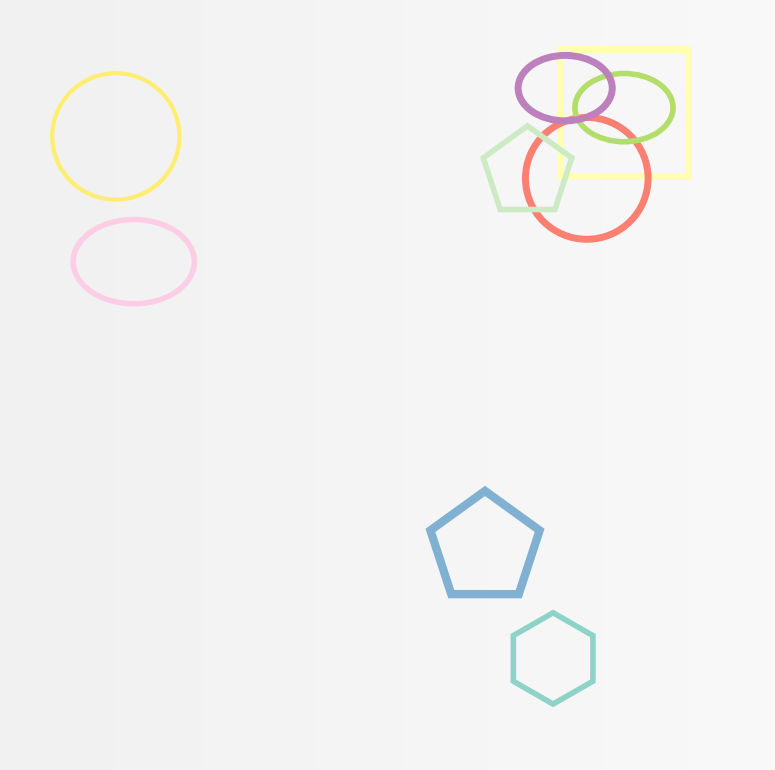[{"shape": "hexagon", "thickness": 2, "radius": 0.3, "center": [0.714, 0.145]}, {"shape": "square", "thickness": 2.5, "radius": 0.41, "center": [0.805, 0.854]}, {"shape": "circle", "thickness": 2.5, "radius": 0.4, "center": [0.757, 0.768]}, {"shape": "pentagon", "thickness": 3, "radius": 0.37, "center": [0.626, 0.288]}, {"shape": "oval", "thickness": 2, "radius": 0.32, "center": [0.805, 0.86]}, {"shape": "oval", "thickness": 2, "radius": 0.39, "center": [0.173, 0.66]}, {"shape": "oval", "thickness": 2.5, "radius": 0.3, "center": [0.729, 0.886]}, {"shape": "pentagon", "thickness": 2, "radius": 0.3, "center": [0.681, 0.776]}, {"shape": "circle", "thickness": 1.5, "radius": 0.41, "center": [0.149, 0.823]}]